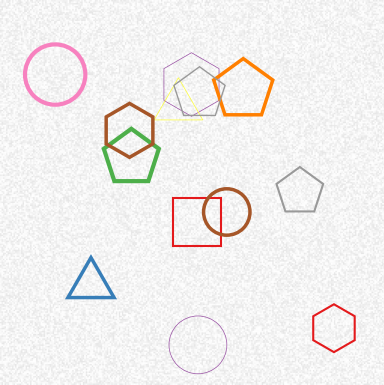[{"shape": "square", "thickness": 1.5, "radius": 0.31, "center": [0.511, 0.423]}, {"shape": "hexagon", "thickness": 1.5, "radius": 0.31, "center": [0.867, 0.148]}, {"shape": "triangle", "thickness": 2.5, "radius": 0.35, "center": [0.236, 0.262]}, {"shape": "pentagon", "thickness": 3, "radius": 0.38, "center": [0.341, 0.59]}, {"shape": "circle", "thickness": 0.5, "radius": 0.38, "center": [0.514, 0.104]}, {"shape": "hexagon", "thickness": 0.5, "radius": 0.41, "center": [0.497, 0.78]}, {"shape": "pentagon", "thickness": 2.5, "radius": 0.4, "center": [0.632, 0.767]}, {"shape": "triangle", "thickness": 0.5, "radius": 0.37, "center": [0.463, 0.725]}, {"shape": "hexagon", "thickness": 2.5, "radius": 0.35, "center": [0.336, 0.661]}, {"shape": "circle", "thickness": 2.5, "radius": 0.3, "center": [0.589, 0.449]}, {"shape": "circle", "thickness": 3, "radius": 0.39, "center": [0.143, 0.806]}, {"shape": "pentagon", "thickness": 1.5, "radius": 0.32, "center": [0.779, 0.502]}, {"shape": "pentagon", "thickness": 1, "radius": 0.35, "center": [0.518, 0.757]}]